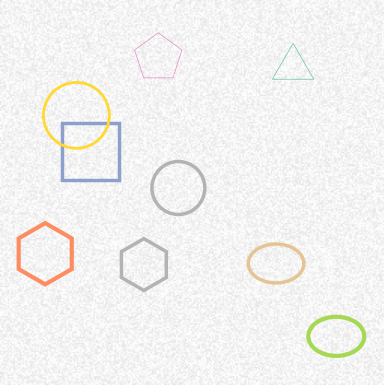[{"shape": "triangle", "thickness": 0.5, "radius": 0.31, "center": [0.761, 0.825]}, {"shape": "hexagon", "thickness": 3, "radius": 0.4, "center": [0.117, 0.341]}, {"shape": "square", "thickness": 2.5, "radius": 0.37, "center": [0.235, 0.606]}, {"shape": "pentagon", "thickness": 0.5, "radius": 0.32, "center": [0.411, 0.85]}, {"shape": "oval", "thickness": 3, "radius": 0.36, "center": [0.873, 0.126]}, {"shape": "circle", "thickness": 2, "radius": 0.43, "center": [0.198, 0.7]}, {"shape": "oval", "thickness": 2.5, "radius": 0.36, "center": [0.717, 0.316]}, {"shape": "hexagon", "thickness": 2.5, "radius": 0.34, "center": [0.374, 0.313]}, {"shape": "circle", "thickness": 2.5, "radius": 0.34, "center": [0.463, 0.512]}]